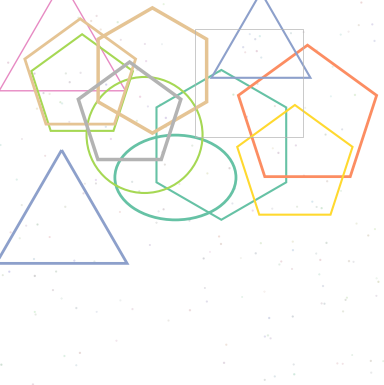[{"shape": "hexagon", "thickness": 1.5, "radius": 0.97, "center": [0.575, 0.624]}, {"shape": "oval", "thickness": 2, "radius": 0.79, "center": [0.456, 0.539]}, {"shape": "pentagon", "thickness": 2, "radius": 0.94, "center": [0.799, 0.694]}, {"shape": "triangle", "thickness": 2, "radius": 0.98, "center": [0.16, 0.414]}, {"shape": "triangle", "thickness": 1.5, "radius": 0.74, "center": [0.678, 0.872]}, {"shape": "triangle", "thickness": 1, "radius": 0.95, "center": [0.162, 0.859]}, {"shape": "circle", "thickness": 1.5, "radius": 0.75, "center": [0.375, 0.649]}, {"shape": "pentagon", "thickness": 1.5, "radius": 0.69, "center": [0.213, 0.772]}, {"shape": "pentagon", "thickness": 1.5, "radius": 0.79, "center": [0.766, 0.57]}, {"shape": "pentagon", "thickness": 2, "radius": 0.76, "center": [0.208, 0.8]}, {"shape": "hexagon", "thickness": 2.5, "radius": 0.81, "center": [0.396, 0.817]}, {"shape": "pentagon", "thickness": 2.5, "radius": 0.7, "center": [0.337, 0.699]}, {"shape": "square", "thickness": 0.5, "radius": 0.7, "center": [0.647, 0.784]}]